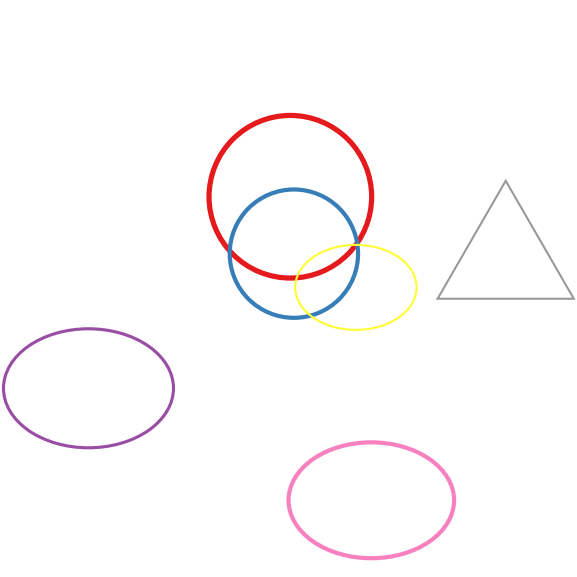[{"shape": "circle", "thickness": 2.5, "radius": 0.7, "center": [0.503, 0.658]}, {"shape": "circle", "thickness": 2, "radius": 0.56, "center": [0.509, 0.56]}, {"shape": "oval", "thickness": 1.5, "radius": 0.74, "center": [0.153, 0.327]}, {"shape": "oval", "thickness": 1, "radius": 0.53, "center": [0.616, 0.502]}, {"shape": "oval", "thickness": 2, "radius": 0.72, "center": [0.643, 0.133]}, {"shape": "triangle", "thickness": 1, "radius": 0.68, "center": [0.876, 0.55]}]